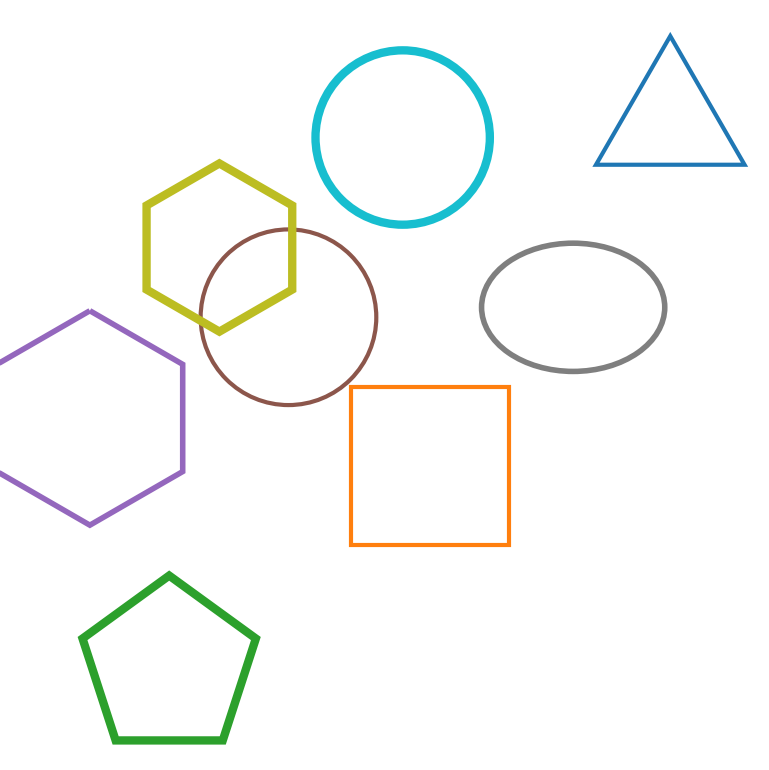[{"shape": "triangle", "thickness": 1.5, "radius": 0.56, "center": [0.87, 0.842]}, {"shape": "square", "thickness": 1.5, "radius": 0.51, "center": [0.558, 0.395]}, {"shape": "pentagon", "thickness": 3, "radius": 0.59, "center": [0.22, 0.134]}, {"shape": "hexagon", "thickness": 2, "radius": 0.7, "center": [0.117, 0.457]}, {"shape": "circle", "thickness": 1.5, "radius": 0.57, "center": [0.375, 0.588]}, {"shape": "oval", "thickness": 2, "radius": 0.59, "center": [0.744, 0.601]}, {"shape": "hexagon", "thickness": 3, "radius": 0.55, "center": [0.285, 0.679]}, {"shape": "circle", "thickness": 3, "radius": 0.57, "center": [0.523, 0.821]}]